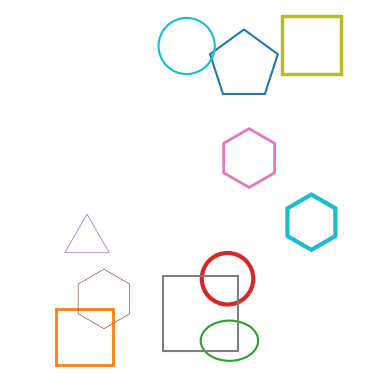[{"shape": "pentagon", "thickness": 1.5, "radius": 0.46, "center": [0.634, 0.831]}, {"shape": "square", "thickness": 2, "radius": 0.37, "center": [0.22, 0.125]}, {"shape": "oval", "thickness": 1.5, "radius": 0.37, "center": [0.596, 0.115]}, {"shape": "circle", "thickness": 3, "radius": 0.33, "center": [0.591, 0.276]}, {"shape": "triangle", "thickness": 0.5, "radius": 0.33, "center": [0.226, 0.377]}, {"shape": "hexagon", "thickness": 0.5, "radius": 0.39, "center": [0.27, 0.224]}, {"shape": "hexagon", "thickness": 2, "radius": 0.38, "center": [0.647, 0.589]}, {"shape": "square", "thickness": 1.5, "radius": 0.49, "center": [0.521, 0.186]}, {"shape": "square", "thickness": 2.5, "radius": 0.38, "center": [0.809, 0.884]}, {"shape": "circle", "thickness": 1.5, "radius": 0.36, "center": [0.485, 0.881]}, {"shape": "hexagon", "thickness": 3, "radius": 0.36, "center": [0.809, 0.423]}]